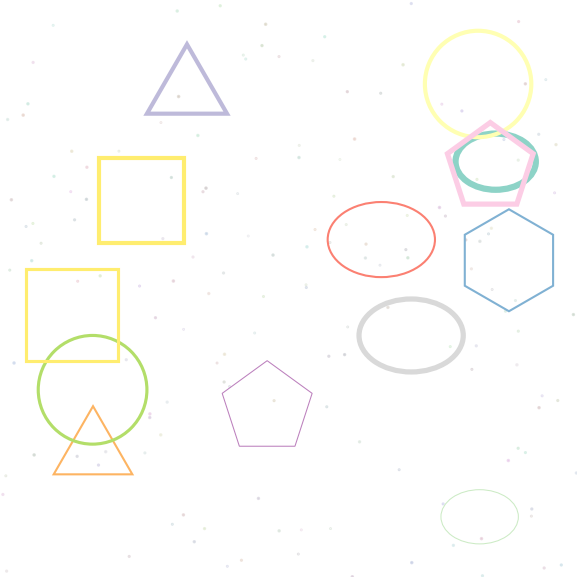[{"shape": "oval", "thickness": 3, "radius": 0.35, "center": [0.858, 0.719]}, {"shape": "circle", "thickness": 2, "radius": 0.46, "center": [0.828, 0.854]}, {"shape": "triangle", "thickness": 2, "radius": 0.4, "center": [0.324, 0.842]}, {"shape": "oval", "thickness": 1, "radius": 0.46, "center": [0.66, 0.584]}, {"shape": "hexagon", "thickness": 1, "radius": 0.44, "center": [0.881, 0.548]}, {"shape": "triangle", "thickness": 1, "radius": 0.39, "center": [0.161, 0.217]}, {"shape": "circle", "thickness": 1.5, "radius": 0.47, "center": [0.16, 0.324]}, {"shape": "pentagon", "thickness": 2.5, "radius": 0.39, "center": [0.849, 0.709]}, {"shape": "oval", "thickness": 2.5, "radius": 0.45, "center": [0.712, 0.418]}, {"shape": "pentagon", "thickness": 0.5, "radius": 0.41, "center": [0.463, 0.293]}, {"shape": "oval", "thickness": 0.5, "radius": 0.34, "center": [0.831, 0.104]}, {"shape": "square", "thickness": 1.5, "radius": 0.4, "center": [0.125, 0.454]}, {"shape": "square", "thickness": 2, "radius": 0.37, "center": [0.245, 0.652]}]